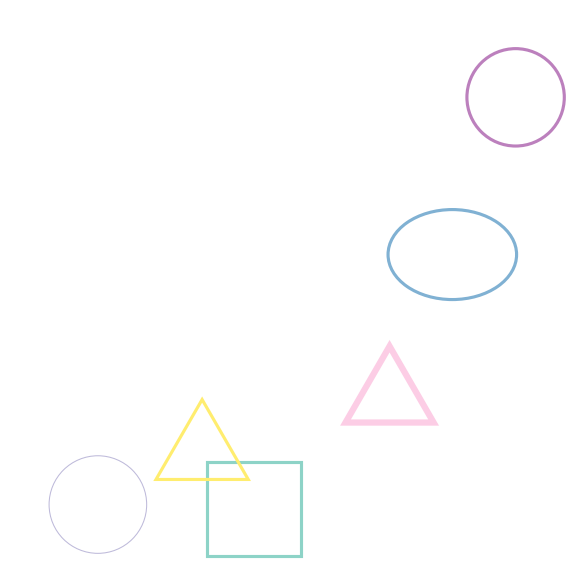[{"shape": "square", "thickness": 1.5, "radius": 0.41, "center": [0.439, 0.118]}, {"shape": "circle", "thickness": 0.5, "radius": 0.42, "center": [0.169, 0.125]}, {"shape": "oval", "thickness": 1.5, "radius": 0.56, "center": [0.783, 0.558]}, {"shape": "triangle", "thickness": 3, "radius": 0.44, "center": [0.675, 0.312]}, {"shape": "circle", "thickness": 1.5, "radius": 0.42, "center": [0.893, 0.831]}, {"shape": "triangle", "thickness": 1.5, "radius": 0.46, "center": [0.35, 0.215]}]